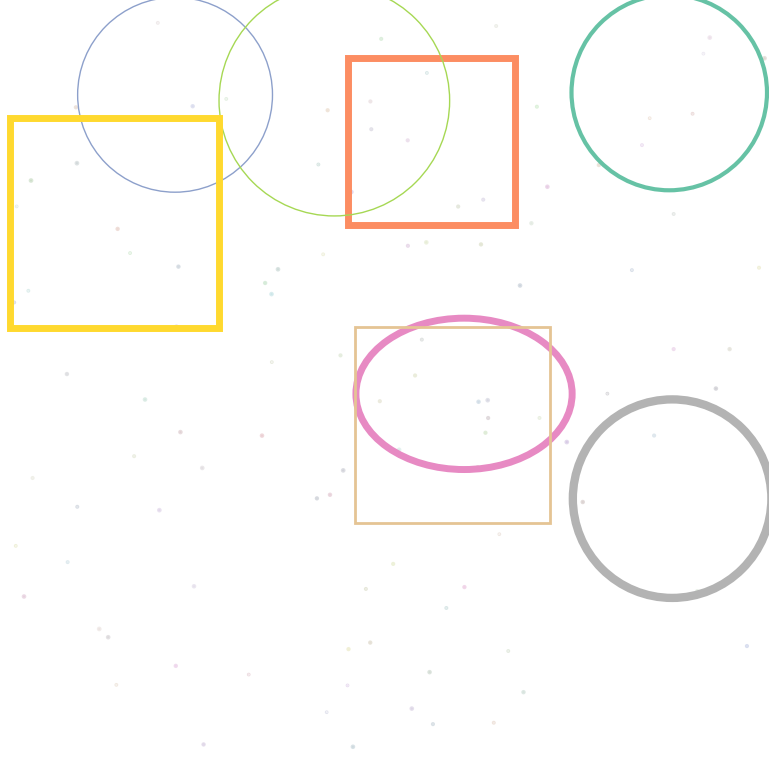[{"shape": "circle", "thickness": 1.5, "radius": 0.63, "center": [0.869, 0.88]}, {"shape": "square", "thickness": 2.5, "radius": 0.54, "center": [0.561, 0.816]}, {"shape": "circle", "thickness": 0.5, "radius": 0.63, "center": [0.227, 0.877]}, {"shape": "oval", "thickness": 2.5, "radius": 0.7, "center": [0.603, 0.488]}, {"shape": "circle", "thickness": 0.5, "radius": 0.75, "center": [0.434, 0.869]}, {"shape": "square", "thickness": 2.5, "radius": 0.68, "center": [0.149, 0.71]}, {"shape": "square", "thickness": 1, "radius": 0.63, "center": [0.588, 0.448]}, {"shape": "circle", "thickness": 3, "radius": 0.64, "center": [0.873, 0.352]}]